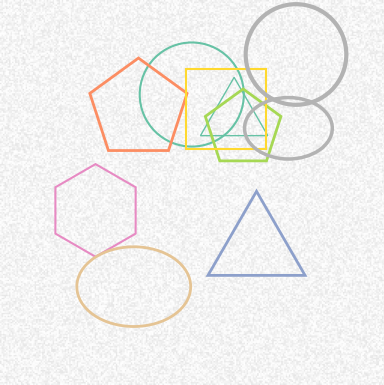[{"shape": "circle", "thickness": 1.5, "radius": 0.68, "center": [0.498, 0.754]}, {"shape": "triangle", "thickness": 1, "radius": 0.5, "center": [0.608, 0.698]}, {"shape": "pentagon", "thickness": 2, "radius": 0.66, "center": [0.36, 0.716]}, {"shape": "triangle", "thickness": 2, "radius": 0.73, "center": [0.666, 0.358]}, {"shape": "hexagon", "thickness": 1.5, "radius": 0.6, "center": [0.248, 0.453]}, {"shape": "pentagon", "thickness": 2, "radius": 0.52, "center": [0.632, 0.666]}, {"shape": "square", "thickness": 1.5, "radius": 0.52, "center": [0.588, 0.717]}, {"shape": "oval", "thickness": 2, "radius": 0.74, "center": [0.347, 0.255]}, {"shape": "circle", "thickness": 3, "radius": 0.65, "center": [0.769, 0.858]}, {"shape": "oval", "thickness": 2.5, "radius": 0.57, "center": [0.749, 0.667]}]